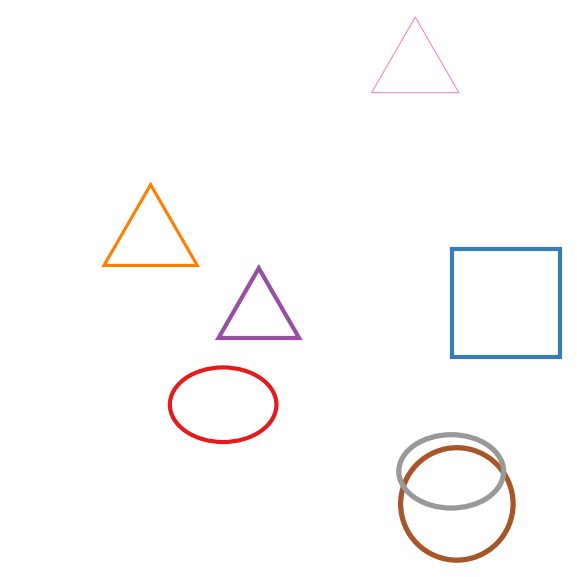[{"shape": "oval", "thickness": 2, "radius": 0.46, "center": [0.386, 0.298]}, {"shape": "square", "thickness": 2, "radius": 0.47, "center": [0.876, 0.474]}, {"shape": "triangle", "thickness": 2, "radius": 0.4, "center": [0.448, 0.454]}, {"shape": "triangle", "thickness": 1.5, "radius": 0.47, "center": [0.261, 0.586]}, {"shape": "circle", "thickness": 2.5, "radius": 0.49, "center": [0.791, 0.127]}, {"shape": "triangle", "thickness": 0.5, "radius": 0.44, "center": [0.719, 0.882]}, {"shape": "oval", "thickness": 2.5, "radius": 0.45, "center": [0.781, 0.183]}]